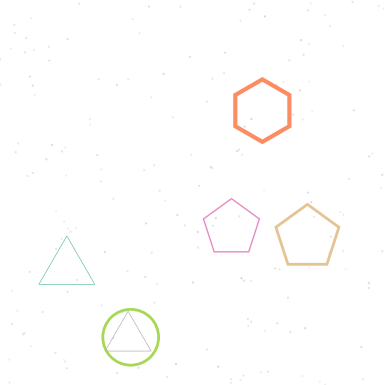[{"shape": "triangle", "thickness": 0.5, "radius": 0.42, "center": [0.174, 0.303]}, {"shape": "hexagon", "thickness": 3, "radius": 0.41, "center": [0.681, 0.713]}, {"shape": "pentagon", "thickness": 1, "radius": 0.38, "center": [0.601, 0.408]}, {"shape": "circle", "thickness": 2, "radius": 0.36, "center": [0.34, 0.124]}, {"shape": "pentagon", "thickness": 2, "radius": 0.43, "center": [0.799, 0.383]}, {"shape": "triangle", "thickness": 0.5, "radius": 0.35, "center": [0.333, 0.123]}]